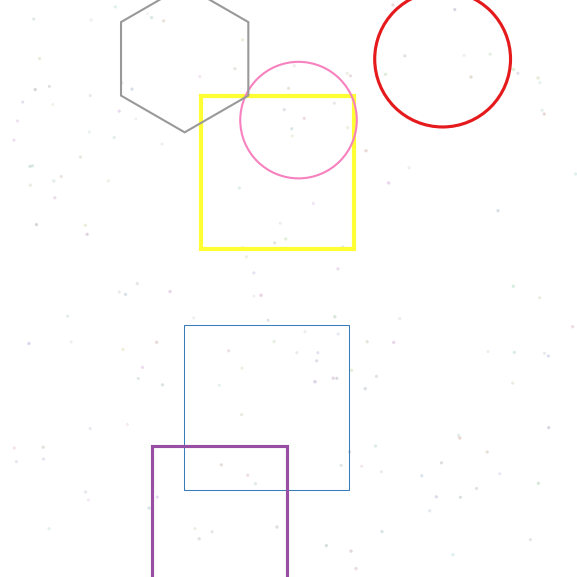[{"shape": "circle", "thickness": 1.5, "radius": 0.59, "center": [0.766, 0.897]}, {"shape": "square", "thickness": 0.5, "radius": 0.72, "center": [0.461, 0.293]}, {"shape": "square", "thickness": 1.5, "radius": 0.58, "center": [0.38, 0.109]}, {"shape": "square", "thickness": 2, "radius": 0.66, "center": [0.481, 0.7]}, {"shape": "circle", "thickness": 1, "radius": 0.5, "center": [0.517, 0.791]}, {"shape": "hexagon", "thickness": 1, "radius": 0.64, "center": [0.32, 0.897]}]